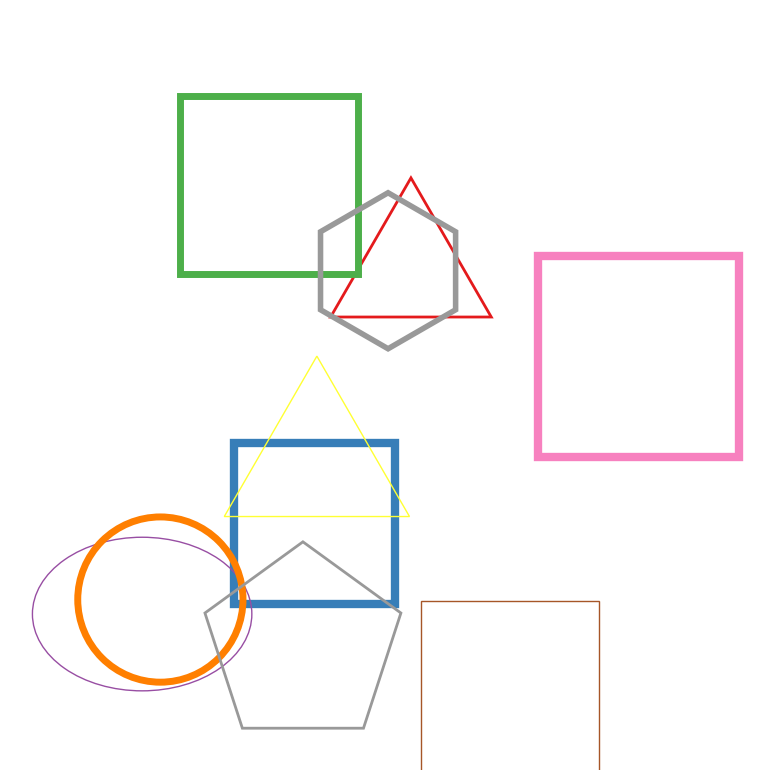[{"shape": "triangle", "thickness": 1, "radius": 0.6, "center": [0.534, 0.649]}, {"shape": "square", "thickness": 3, "radius": 0.52, "center": [0.408, 0.32]}, {"shape": "square", "thickness": 2.5, "radius": 0.58, "center": [0.349, 0.76]}, {"shape": "oval", "thickness": 0.5, "radius": 0.71, "center": [0.185, 0.203]}, {"shape": "circle", "thickness": 2.5, "radius": 0.54, "center": [0.208, 0.221]}, {"shape": "triangle", "thickness": 0.5, "radius": 0.69, "center": [0.412, 0.399]}, {"shape": "square", "thickness": 0.5, "radius": 0.58, "center": [0.662, 0.103]}, {"shape": "square", "thickness": 3, "radius": 0.65, "center": [0.829, 0.537]}, {"shape": "hexagon", "thickness": 2, "radius": 0.51, "center": [0.504, 0.648]}, {"shape": "pentagon", "thickness": 1, "radius": 0.67, "center": [0.393, 0.163]}]